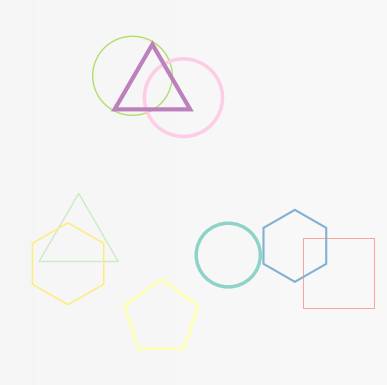[{"shape": "circle", "thickness": 2.5, "radius": 0.41, "center": [0.589, 0.337]}, {"shape": "pentagon", "thickness": 2, "radius": 0.5, "center": [0.416, 0.175]}, {"shape": "square", "thickness": 0.5, "radius": 0.46, "center": [0.873, 0.291]}, {"shape": "hexagon", "thickness": 1.5, "radius": 0.47, "center": [0.761, 0.361]}, {"shape": "circle", "thickness": 1, "radius": 0.51, "center": [0.342, 0.803]}, {"shape": "circle", "thickness": 2.5, "radius": 0.5, "center": [0.473, 0.746]}, {"shape": "triangle", "thickness": 3, "radius": 0.56, "center": [0.393, 0.772]}, {"shape": "triangle", "thickness": 1, "radius": 0.59, "center": [0.203, 0.38]}, {"shape": "hexagon", "thickness": 1, "radius": 0.53, "center": [0.176, 0.315]}]